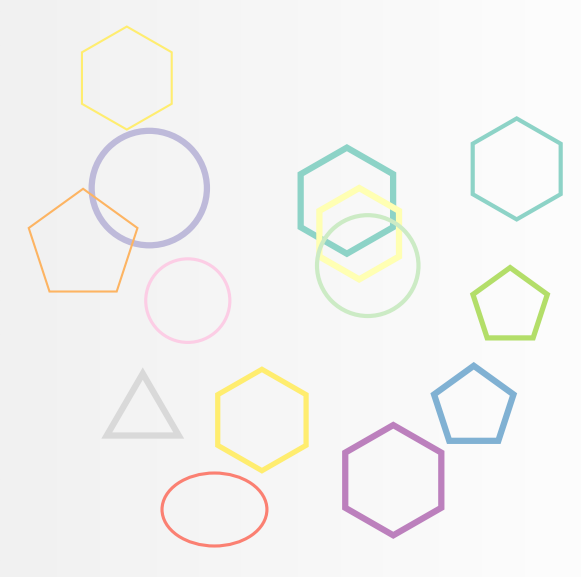[{"shape": "hexagon", "thickness": 2, "radius": 0.44, "center": [0.889, 0.707]}, {"shape": "hexagon", "thickness": 3, "radius": 0.46, "center": [0.597, 0.652]}, {"shape": "hexagon", "thickness": 3, "radius": 0.4, "center": [0.618, 0.594]}, {"shape": "circle", "thickness": 3, "radius": 0.5, "center": [0.257, 0.673]}, {"shape": "oval", "thickness": 1.5, "radius": 0.45, "center": [0.369, 0.117]}, {"shape": "pentagon", "thickness": 3, "radius": 0.36, "center": [0.815, 0.294]}, {"shape": "pentagon", "thickness": 1, "radius": 0.49, "center": [0.143, 0.574]}, {"shape": "pentagon", "thickness": 2.5, "radius": 0.34, "center": [0.878, 0.468]}, {"shape": "circle", "thickness": 1.5, "radius": 0.36, "center": [0.323, 0.479]}, {"shape": "triangle", "thickness": 3, "radius": 0.36, "center": [0.246, 0.281]}, {"shape": "hexagon", "thickness": 3, "radius": 0.48, "center": [0.677, 0.168]}, {"shape": "circle", "thickness": 2, "radius": 0.44, "center": [0.633, 0.539]}, {"shape": "hexagon", "thickness": 2.5, "radius": 0.44, "center": [0.451, 0.272]}, {"shape": "hexagon", "thickness": 1, "radius": 0.45, "center": [0.218, 0.864]}]